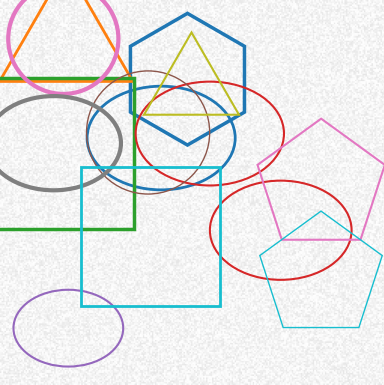[{"shape": "oval", "thickness": 2, "radius": 0.96, "center": [0.419, 0.641]}, {"shape": "hexagon", "thickness": 2.5, "radius": 0.86, "center": [0.487, 0.794]}, {"shape": "triangle", "thickness": 2, "radius": 1.0, "center": [0.172, 0.888]}, {"shape": "square", "thickness": 2.5, "radius": 0.98, "center": [0.151, 0.602]}, {"shape": "oval", "thickness": 1.5, "radius": 0.92, "center": [0.729, 0.402]}, {"shape": "oval", "thickness": 1.5, "radius": 0.96, "center": [0.545, 0.653]}, {"shape": "oval", "thickness": 1.5, "radius": 0.71, "center": [0.178, 0.148]}, {"shape": "circle", "thickness": 1, "radius": 0.8, "center": [0.385, 0.656]}, {"shape": "pentagon", "thickness": 1.5, "radius": 0.87, "center": [0.834, 0.518]}, {"shape": "circle", "thickness": 3, "radius": 0.72, "center": [0.164, 0.899]}, {"shape": "oval", "thickness": 3, "radius": 0.87, "center": [0.139, 0.628]}, {"shape": "triangle", "thickness": 1.5, "radius": 0.71, "center": [0.497, 0.773]}, {"shape": "pentagon", "thickness": 1, "radius": 0.84, "center": [0.834, 0.285]}, {"shape": "square", "thickness": 2, "radius": 0.91, "center": [0.391, 0.386]}]